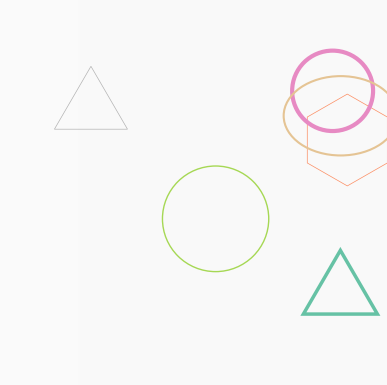[{"shape": "triangle", "thickness": 2.5, "radius": 0.55, "center": [0.878, 0.239]}, {"shape": "hexagon", "thickness": 0.5, "radius": 0.6, "center": [0.896, 0.636]}, {"shape": "circle", "thickness": 3, "radius": 0.52, "center": [0.858, 0.764]}, {"shape": "circle", "thickness": 1, "radius": 0.69, "center": [0.556, 0.432]}, {"shape": "oval", "thickness": 1.5, "radius": 0.74, "center": [0.879, 0.699]}, {"shape": "triangle", "thickness": 0.5, "radius": 0.54, "center": [0.235, 0.719]}]